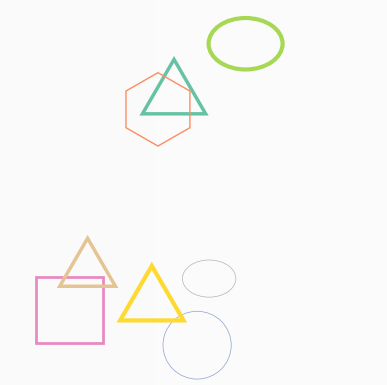[{"shape": "triangle", "thickness": 2.5, "radius": 0.47, "center": [0.449, 0.751]}, {"shape": "hexagon", "thickness": 1, "radius": 0.48, "center": [0.408, 0.716]}, {"shape": "circle", "thickness": 0.5, "radius": 0.44, "center": [0.509, 0.103]}, {"shape": "square", "thickness": 2, "radius": 0.43, "center": [0.18, 0.194]}, {"shape": "oval", "thickness": 3, "radius": 0.48, "center": [0.634, 0.886]}, {"shape": "triangle", "thickness": 3, "radius": 0.47, "center": [0.392, 0.215]}, {"shape": "triangle", "thickness": 2.5, "radius": 0.42, "center": [0.226, 0.298]}, {"shape": "oval", "thickness": 0.5, "radius": 0.34, "center": [0.54, 0.276]}]